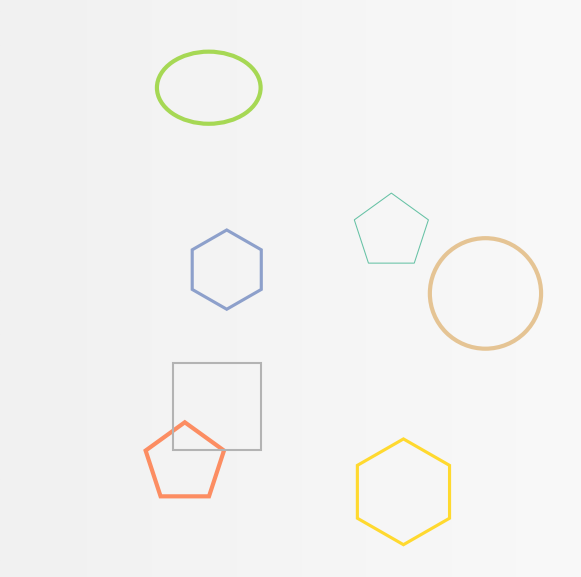[{"shape": "pentagon", "thickness": 0.5, "radius": 0.34, "center": [0.673, 0.598]}, {"shape": "pentagon", "thickness": 2, "radius": 0.35, "center": [0.318, 0.197]}, {"shape": "hexagon", "thickness": 1.5, "radius": 0.34, "center": [0.39, 0.532]}, {"shape": "oval", "thickness": 2, "radius": 0.45, "center": [0.359, 0.847]}, {"shape": "hexagon", "thickness": 1.5, "radius": 0.46, "center": [0.694, 0.148]}, {"shape": "circle", "thickness": 2, "radius": 0.48, "center": [0.835, 0.491]}, {"shape": "square", "thickness": 1, "radius": 0.38, "center": [0.374, 0.296]}]